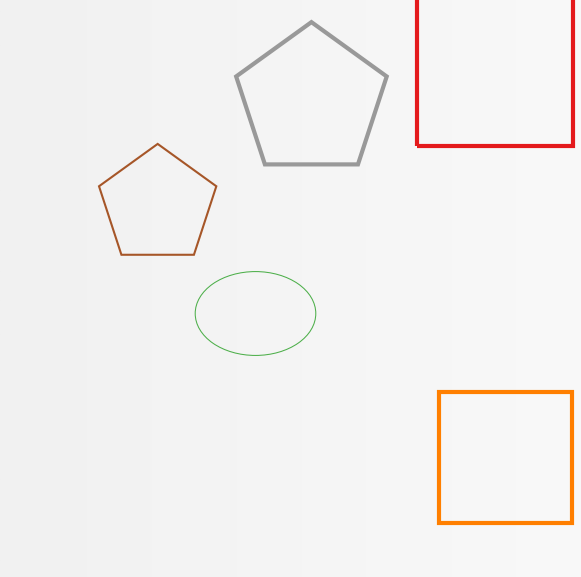[{"shape": "square", "thickness": 2, "radius": 0.67, "center": [0.851, 0.881]}, {"shape": "oval", "thickness": 0.5, "radius": 0.52, "center": [0.44, 0.456]}, {"shape": "square", "thickness": 2, "radius": 0.57, "center": [0.87, 0.207]}, {"shape": "pentagon", "thickness": 1, "radius": 0.53, "center": [0.271, 0.644]}, {"shape": "pentagon", "thickness": 2, "radius": 0.68, "center": [0.536, 0.825]}]